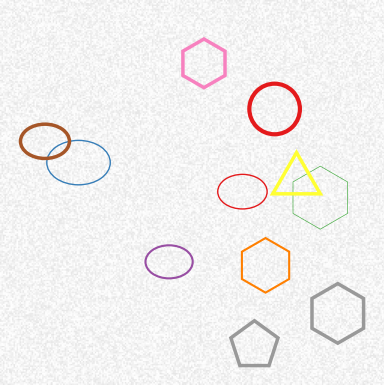[{"shape": "circle", "thickness": 3, "radius": 0.33, "center": [0.713, 0.717]}, {"shape": "oval", "thickness": 1, "radius": 0.32, "center": [0.63, 0.502]}, {"shape": "oval", "thickness": 1, "radius": 0.41, "center": [0.204, 0.578]}, {"shape": "hexagon", "thickness": 0.5, "radius": 0.41, "center": [0.832, 0.487]}, {"shape": "oval", "thickness": 1.5, "radius": 0.31, "center": [0.439, 0.32]}, {"shape": "hexagon", "thickness": 1.5, "radius": 0.35, "center": [0.69, 0.311]}, {"shape": "triangle", "thickness": 2.5, "radius": 0.36, "center": [0.77, 0.532]}, {"shape": "oval", "thickness": 2.5, "radius": 0.32, "center": [0.117, 0.633]}, {"shape": "hexagon", "thickness": 2.5, "radius": 0.32, "center": [0.53, 0.836]}, {"shape": "hexagon", "thickness": 2.5, "radius": 0.39, "center": [0.877, 0.186]}, {"shape": "pentagon", "thickness": 2.5, "radius": 0.32, "center": [0.661, 0.103]}]